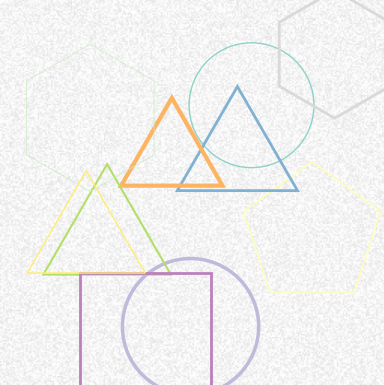[{"shape": "circle", "thickness": 1, "radius": 0.81, "center": [0.653, 0.727]}, {"shape": "pentagon", "thickness": 1, "radius": 0.94, "center": [0.811, 0.393]}, {"shape": "circle", "thickness": 2.5, "radius": 0.88, "center": [0.495, 0.152]}, {"shape": "triangle", "thickness": 2, "radius": 0.9, "center": [0.617, 0.595]}, {"shape": "triangle", "thickness": 3, "radius": 0.76, "center": [0.446, 0.594]}, {"shape": "triangle", "thickness": 1.5, "radius": 0.96, "center": [0.278, 0.382]}, {"shape": "hexagon", "thickness": 2, "radius": 0.83, "center": [0.869, 0.859]}, {"shape": "square", "thickness": 2, "radius": 0.86, "center": [0.378, 0.119]}, {"shape": "hexagon", "thickness": 0.5, "radius": 0.96, "center": [0.234, 0.694]}, {"shape": "triangle", "thickness": 1, "radius": 0.89, "center": [0.224, 0.379]}]